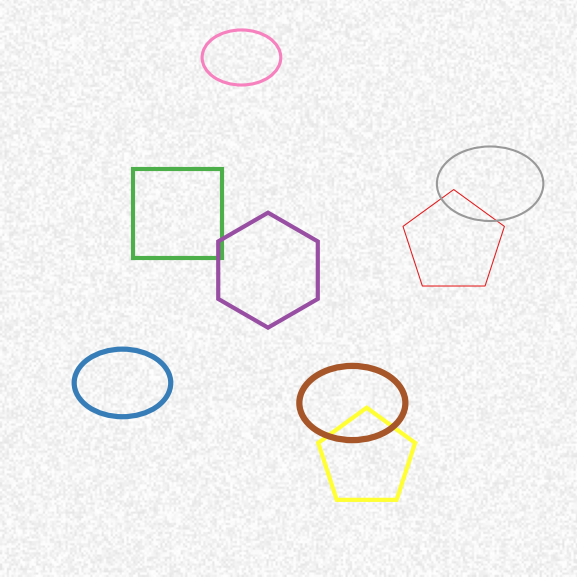[{"shape": "pentagon", "thickness": 0.5, "radius": 0.46, "center": [0.786, 0.579]}, {"shape": "oval", "thickness": 2.5, "radius": 0.42, "center": [0.212, 0.336]}, {"shape": "square", "thickness": 2, "radius": 0.38, "center": [0.307, 0.629]}, {"shape": "hexagon", "thickness": 2, "radius": 0.5, "center": [0.464, 0.531]}, {"shape": "pentagon", "thickness": 2, "radius": 0.44, "center": [0.635, 0.205]}, {"shape": "oval", "thickness": 3, "radius": 0.46, "center": [0.61, 0.301]}, {"shape": "oval", "thickness": 1.5, "radius": 0.34, "center": [0.418, 0.9]}, {"shape": "oval", "thickness": 1, "radius": 0.46, "center": [0.849, 0.681]}]